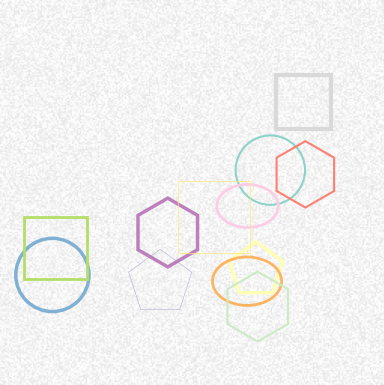[{"shape": "circle", "thickness": 1.5, "radius": 0.45, "center": [0.702, 0.558]}, {"shape": "pentagon", "thickness": 2.5, "radius": 0.37, "center": [0.665, 0.299]}, {"shape": "pentagon", "thickness": 0.5, "radius": 0.43, "center": [0.416, 0.266]}, {"shape": "hexagon", "thickness": 1.5, "radius": 0.43, "center": [0.793, 0.547]}, {"shape": "circle", "thickness": 2.5, "radius": 0.48, "center": [0.136, 0.286]}, {"shape": "oval", "thickness": 2, "radius": 0.45, "center": [0.642, 0.27]}, {"shape": "square", "thickness": 2, "radius": 0.41, "center": [0.145, 0.355]}, {"shape": "oval", "thickness": 2, "radius": 0.4, "center": [0.643, 0.465]}, {"shape": "square", "thickness": 3, "radius": 0.36, "center": [0.788, 0.735]}, {"shape": "hexagon", "thickness": 2.5, "radius": 0.45, "center": [0.436, 0.396]}, {"shape": "hexagon", "thickness": 1.5, "radius": 0.45, "center": [0.669, 0.204]}, {"shape": "square", "thickness": 0.5, "radius": 0.47, "center": [0.556, 0.436]}]